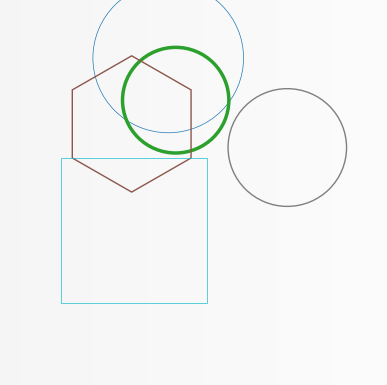[{"shape": "circle", "thickness": 0.5, "radius": 0.97, "center": [0.434, 0.85]}, {"shape": "circle", "thickness": 2.5, "radius": 0.69, "center": [0.453, 0.74]}, {"shape": "hexagon", "thickness": 1, "radius": 0.88, "center": [0.34, 0.678]}, {"shape": "circle", "thickness": 1, "radius": 0.76, "center": [0.741, 0.617]}, {"shape": "square", "thickness": 0.5, "radius": 0.94, "center": [0.346, 0.401]}]